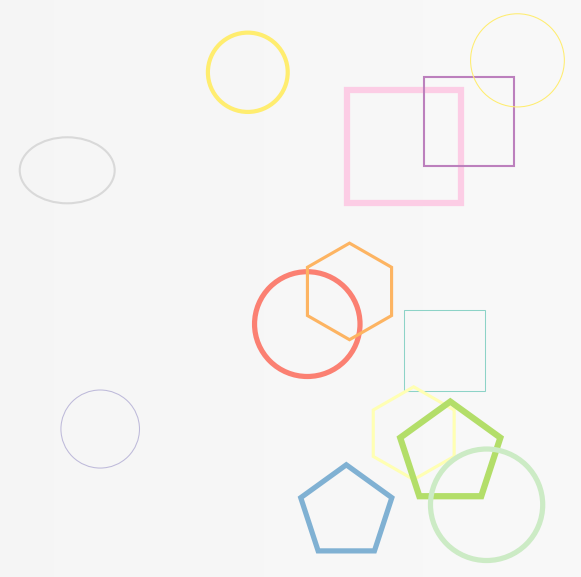[{"shape": "square", "thickness": 0.5, "radius": 0.35, "center": [0.765, 0.392]}, {"shape": "hexagon", "thickness": 1.5, "radius": 0.4, "center": [0.712, 0.249]}, {"shape": "circle", "thickness": 0.5, "radius": 0.34, "center": [0.172, 0.256]}, {"shape": "circle", "thickness": 2.5, "radius": 0.45, "center": [0.529, 0.438]}, {"shape": "pentagon", "thickness": 2.5, "radius": 0.41, "center": [0.596, 0.112]}, {"shape": "hexagon", "thickness": 1.5, "radius": 0.42, "center": [0.601, 0.495]}, {"shape": "pentagon", "thickness": 3, "radius": 0.45, "center": [0.775, 0.213]}, {"shape": "square", "thickness": 3, "radius": 0.49, "center": [0.696, 0.746]}, {"shape": "oval", "thickness": 1, "radius": 0.41, "center": [0.116, 0.704]}, {"shape": "square", "thickness": 1, "radius": 0.39, "center": [0.806, 0.789]}, {"shape": "circle", "thickness": 2.5, "radius": 0.48, "center": [0.837, 0.125]}, {"shape": "circle", "thickness": 0.5, "radius": 0.4, "center": [0.89, 0.895]}, {"shape": "circle", "thickness": 2, "radius": 0.34, "center": [0.426, 0.874]}]